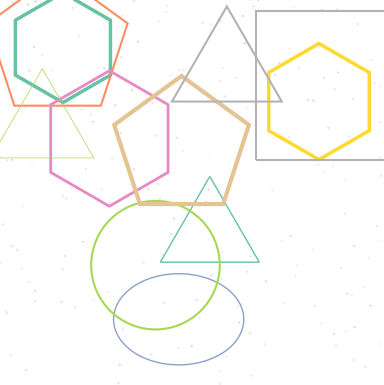[{"shape": "hexagon", "thickness": 2.5, "radius": 0.71, "center": [0.163, 0.876]}, {"shape": "triangle", "thickness": 1, "radius": 0.74, "center": [0.545, 0.393]}, {"shape": "pentagon", "thickness": 1.5, "radius": 0.96, "center": [0.15, 0.88]}, {"shape": "oval", "thickness": 1, "radius": 0.85, "center": [0.464, 0.171]}, {"shape": "hexagon", "thickness": 2, "radius": 0.88, "center": [0.284, 0.64]}, {"shape": "triangle", "thickness": 0.5, "radius": 0.77, "center": [0.11, 0.667]}, {"shape": "circle", "thickness": 1.5, "radius": 0.83, "center": [0.404, 0.311]}, {"shape": "hexagon", "thickness": 2.5, "radius": 0.75, "center": [0.829, 0.736]}, {"shape": "pentagon", "thickness": 3, "radius": 0.92, "center": [0.472, 0.619]}, {"shape": "triangle", "thickness": 1.5, "radius": 0.82, "center": [0.589, 0.819]}, {"shape": "square", "thickness": 1.5, "radius": 0.97, "center": [0.86, 0.777]}]